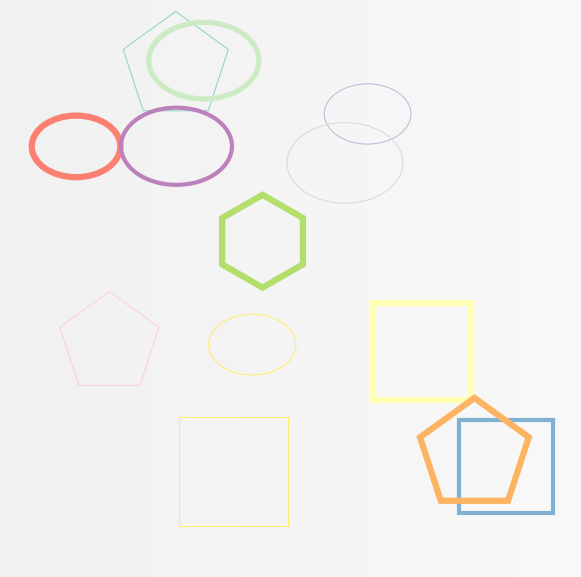[{"shape": "pentagon", "thickness": 0.5, "radius": 0.48, "center": [0.302, 0.884]}, {"shape": "square", "thickness": 3, "radius": 0.42, "center": [0.726, 0.39]}, {"shape": "oval", "thickness": 0.5, "radius": 0.37, "center": [0.632, 0.802]}, {"shape": "oval", "thickness": 3, "radius": 0.38, "center": [0.131, 0.746]}, {"shape": "square", "thickness": 2, "radius": 0.4, "center": [0.871, 0.192]}, {"shape": "pentagon", "thickness": 3, "radius": 0.49, "center": [0.816, 0.212]}, {"shape": "hexagon", "thickness": 3, "radius": 0.4, "center": [0.452, 0.582]}, {"shape": "pentagon", "thickness": 0.5, "radius": 0.45, "center": [0.188, 0.405]}, {"shape": "oval", "thickness": 0.5, "radius": 0.5, "center": [0.593, 0.717]}, {"shape": "oval", "thickness": 2, "radius": 0.48, "center": [0.304, 0.746]}, {"shape": "oval", "thickness": 2.5, "radius": 0.47, "center": [0.351, 0.894]}, {"shape": "square", "thickness": 0.5, "radius": 0.47, "center": [0.401, 0.183]}, {"shape": "oval", "thickness": 0.5, "radius": 0.38, "center": [0.434, 0.402]}]